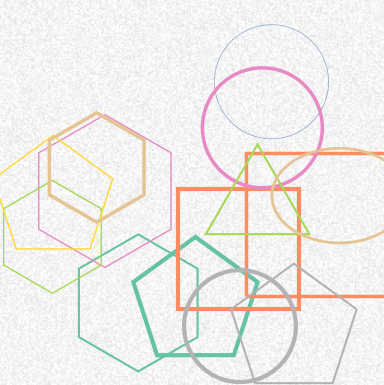[{"shape": "hexagon", "thickness": 1.5, "radius": 0.89, "center": [0.359, 0.213]}, {"shape": "pentagon", "thickness": 3, "radius": 0.85, "center": [0.508, 0.215]}, {"shape": "square", "thickness": 3, "radius": 0.78, "center": [0.619, 0.353]}, {"shape": "square", "thickness": 2.5, "radius": 0.93, "center": [0.825, 0.417]}, {"shape": "circle", "thickness": 0.5, "radius": 0.74, "center": [0.705, 0.788]}, {"shape": "circle", "thickness": 2.5, "radius": 0.78, "center": [0.682, 0.668]}, {"shape": "hexagon", "thickness": 1, "radius": 0.99, "center": [0.272, 0.504]}, {"shape": "triangle", "thickness": 1.5, "radius": 0.78, "center": [0.669, 0.469]}, {"shape": "hexagon", "thickness": 1, "radius": 0.73, "center": [0.136, 0.385]}, {"shape": "pentagon", "thickness": 1, "radius": 0.81, "center": [0.138, 0.485]}, {"shape": "hexagon", "thickness": 2.5, "radius": 0.71, "center": [0.251, 0.565]}, {"shape": "oval", "thickness": 2, "radius": 0.88, "center": [0.882, 0.492]}, {"shape": "circle", "thickness": 3, "radius": 0.73, "center": [0.623, 0.153]}, {"shape": "pentagon", "thickness": 1.5, "radius": 0.86, "center": [0.763, 0.144]}]